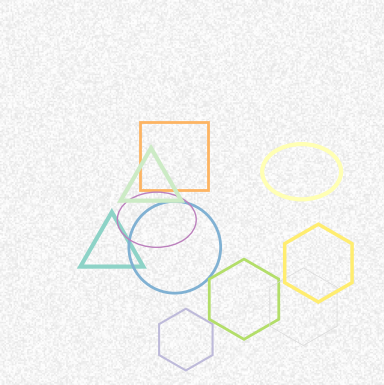[{"shape": "triangle", "thickness": 3, "radius": 0.47, "center": [0.29, 0.355]}, {"shape": "oval", "thickness": 3, "radius": 0.51, "center": [0.784, 0.554]}, {"shape": "hexagon", "thickness": 1.5, "radius": 0.4, "center": [0.483, 0.118]}, {"shape": "circle", "thickness": 2, "radius": 0.6, "center": [0.454, 0.358]}, {"shape": "square", "thickness": 2, "radius": 0.44, "center": [0.452, 0.594]}, {"shape": "hexagon", "thickness": 2, "radius": 0.52, "center": [0.634, 0.223]}, {"shape": "hexagon", "thickness": 0.5, "radius": 0.5, "center": [0.788, 0.203]}, {"shape": "oval", "thickness": 1, "radius": 0.51, "center": [0.407, 0.429]}, {"shape": "triangle", "thickness": 3, "radius": 0.46, "center": [0.392, 0.524]}, {"shape": "hexagon", "thickness": 2.5, "radius": 0.51, "center": [0.827, 0.317]}]